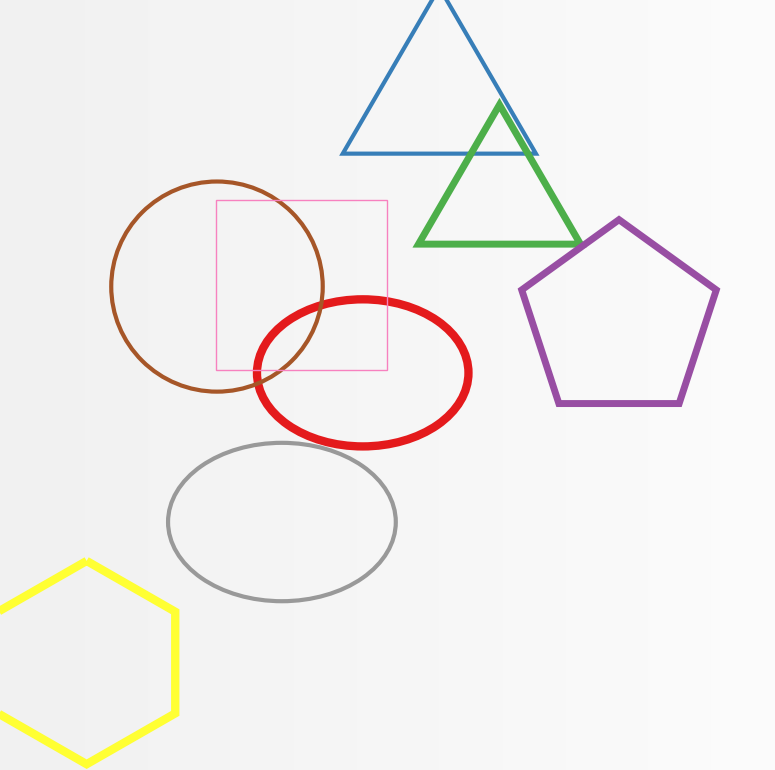[{"shape": "oval", "thickness": 3, "radius": 0.68, "center": [0.468, 0.516]}, {"shape": "triangle", "thickness": 1.5, "radius": 0.72, "center": [0.567, 0.872]}, {"shape": "triangle", "thickness": 2.5, "radius": 0.6, "center": [0.644, 0.743]}, {"shape": "pentagon", "thickness": 2.5, "radius": 0.66, "center": [0.799, 0.583]}, {"shape": "hexagon", "thickness": 3, "radius": 0.66, "center": [0.112, 0.14]}, {"shape": "circle", "thickness": 1.5, "radius": 0.68, "center": [0.28, 0.628]}, {"shape": "square", "thickness": 0.5, "radius": 0.55, "center": [0.389, 0.63]}, {"shape": "oval", "thickness": 1.5, "radius": 0.73, "center": [0.364, 0.322]}]